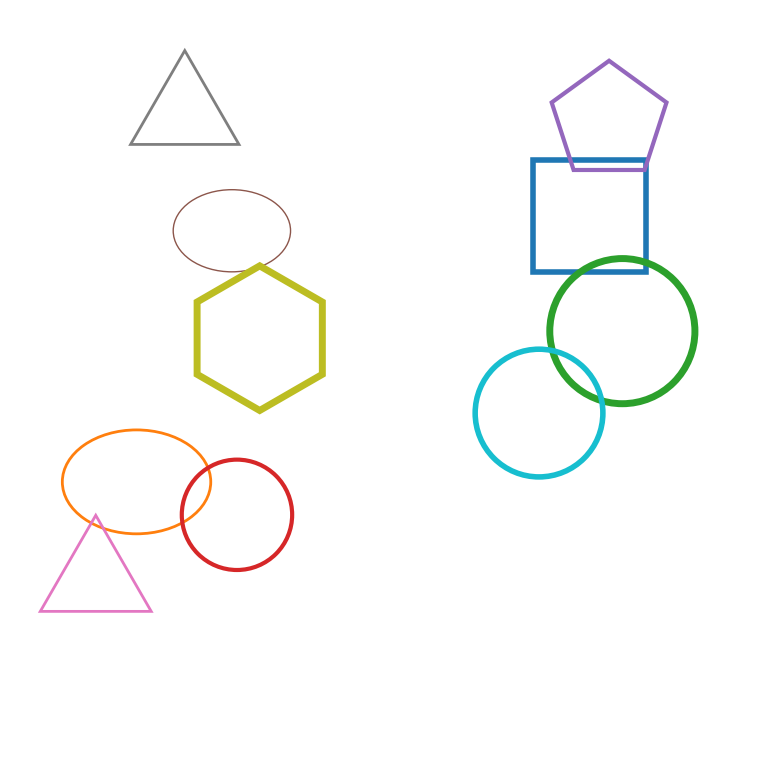[{"shape": "square", "thickness": 2, "radius": 0.37, "center": [0.766, 0.719]}, {"shape": "oval", "thickness": 1, "radius": 0.48, "center": [0.177, 0.374]}, {"shape": "circle", "thickness": 2.5, "radius": 0.47, "center": [0.808, 0.57]}, {"shape": "circle", "thickness": 1.5, "radius": 0.36, "center": [0.308, 0.331]}, {"shape": "pentagon", "thickness": 1.5, "radius": 0.39, "center": [0.791, 0.843]}, {"shape": "oval", "thickness": 0.5, "radius": 0.38, "center": [0.301, 0.7]}, {"shape": "triangle", "thickness": 1, "radius": 0.42, "center": [0.124, 0.248]}, {"shape": "triangle", "thickness": 1, "radius": 0.41, "center": [0.24, 0.853]}, {"shape": "hexagon", "thickness": 2.5, "radius": 0.47, "center": [0.337, 0.561]}, {"shape": "circle", "thickness": 2, "radius": 0.41, "center": [0.7, 0.464]}]